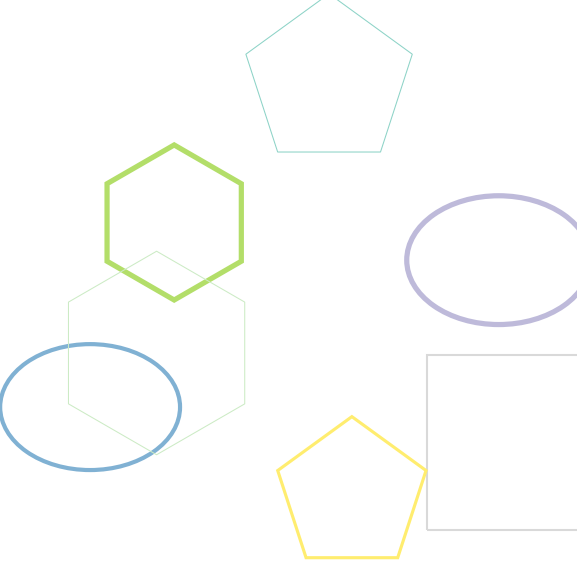[{"shape": "pentagon", "thickness": 0.5, "radius": 0.76, "center": [0.57, 0.858]}, {"shape": "oval", "thickness": 2.5, "radius": 0.8, "center": [0.864, 0.549]}, {"shape": "oval", "thickness": 2, "radius": 0.78, "center": [0.156, 0.294]}, {"shape": "hexagon", "thickness": 2.5, "radius": 0.67, "center": [0.302, 0.614]}, {"shape": "square", "thickness": 1, "radius": 0.75, "center": [0.891, 0.233]}, {"shape": "hexagon", "thickness": 0.5, "radius": 0.88, "center": [0.271, 0.388]}, {"shape": "pentagon", "thickness": 1.5, "radius": 0.68, "center": [0.609, 0.143]}]